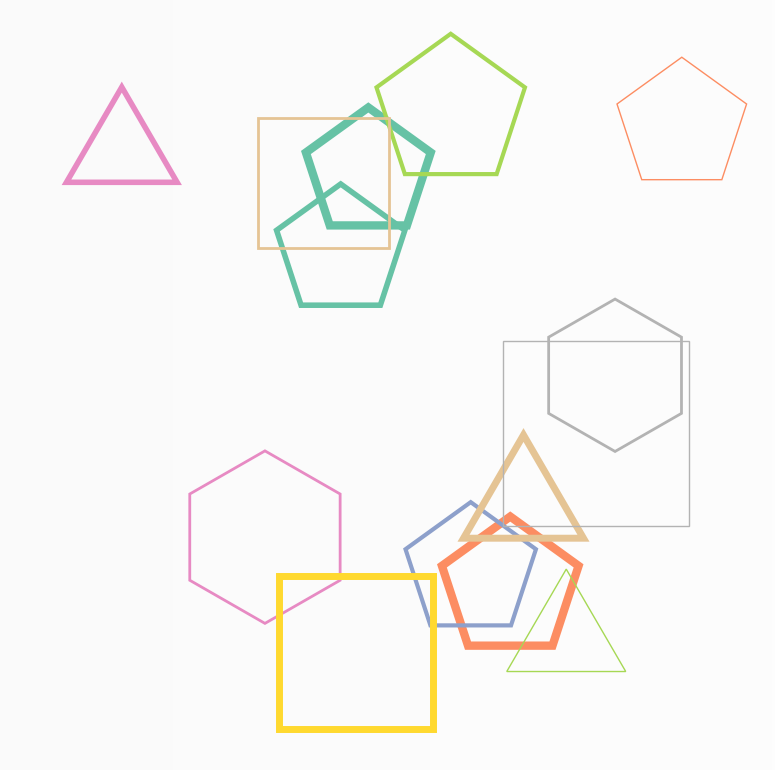[{"shape": "pentagon", "thickness": 3, "radius": 0.42, "center": [0.475, 0.776]}, {"shape": "pentagon", "thickness": 2, "radius": 0.44, "center": [0.44, 0.674]}, {"shape": "pentagon", "thickness": 0.5, "radius": 0.44, "center": [0.88, 0.838]}, {"shape": "pentagon", "thickness": 3, "radius": 0.46, "center": [0.658, 0.236]}, {"shape": "pentagon", "thickness": 1.5, "radius": 0.44, "center": [0.607, 0.259]}, {"shape": "hexagon", "thickness": 1, "radius": 0.56, "center": [0.342, 0.302]}, {"shape": "triangle", "thickness": 2, "radius": 0.41, "center": [0.157, 0.804]}, {"shape": "pentagon", "thickness": 1.5, "radius": 0.5, "center": [0.582, 0.855]}, {"shape": "triangle", "thickness": 0.5, "radius": 0.44, "center": [0.731, 0.172]}, {"shape": "square", "thickness": 2.5, "radius": 0.5, "center": [0.459, 0.152]}, {"shape": "square", "thickness": 1, "radius": 0.42, "center": [0.417, 0.762]}, {"shape": "triangle", "thickness": 2.5, "radius": 0.45, "center": [0.675, 0.346]}, {"shape": "square", "thickness": 0.5, "radius": 0.6, "center": [0.768, 0.437]}, {"shape": "hexagon", "thickness": 1, "radius": 0.49, "center": [0.794, 0.513]}]